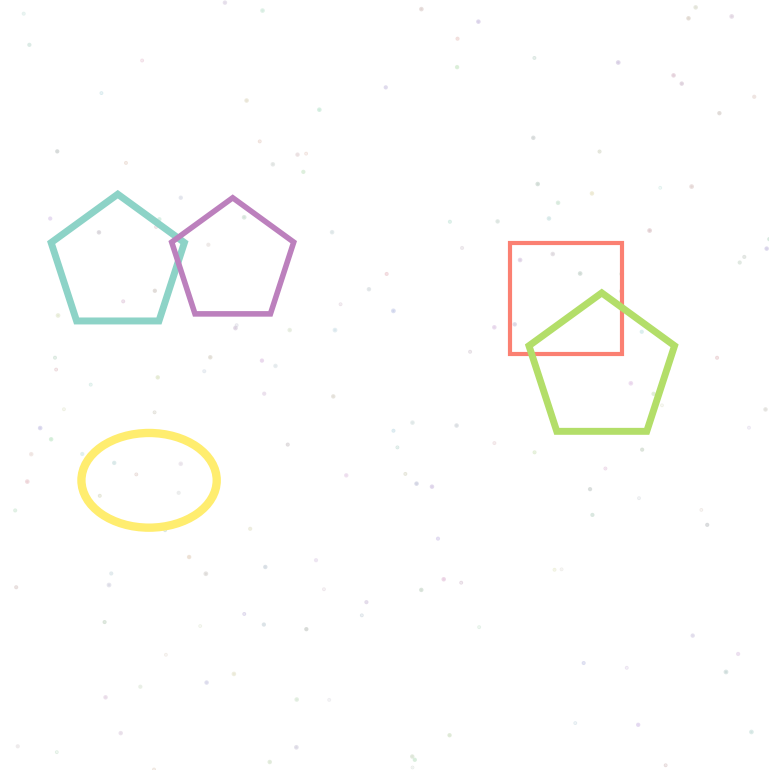[{"shape": "pentagon", "thickness": 2.5, "radius": 0.46, "center": [0.153, 0.657]}, {"shape": "square", "thickness": 1.5, "radius": 0.36, "center": [0.735, 0.612]}, {"shape": "pentagon", "thickness": 2.5, "radius": 0.5, "center": [0.782, 0.52]}, {"shape": "pentagon", "thickness": 2, "radius": 0.42, "center": [0.302, 0.66]}, {"shape": "oval", "thickness": 3, "radius": 0.44, "center": [0.194, 0.376]}]